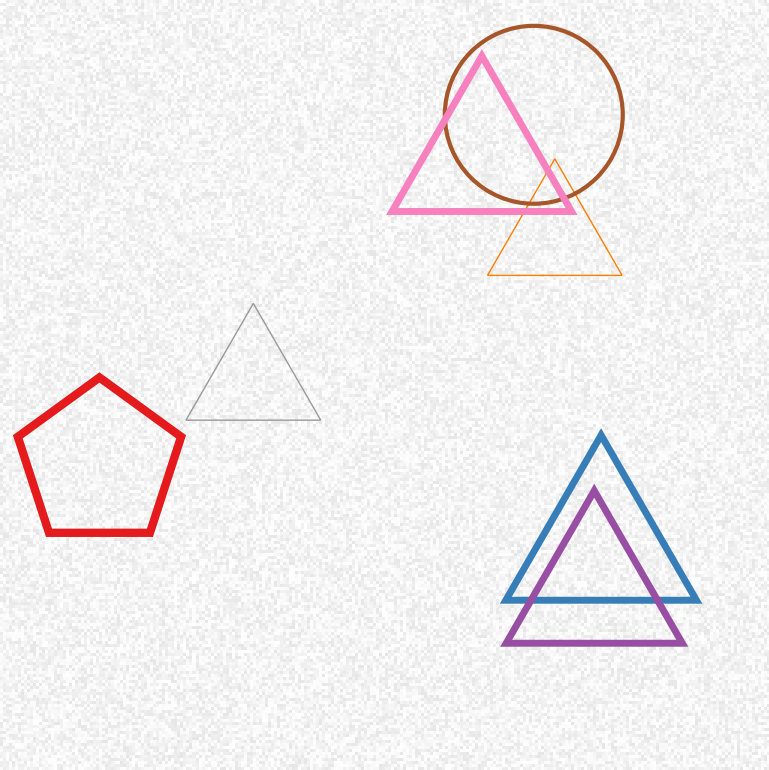[{"shape": "pentagon", "thickness": 3, "radius": 0.56, "center": [0.129, 0.398]}, {"shape": "triangle", "thickness": 2.5, "radius": 0.71, "center": [0.781, 0.292]}, {"shape": "triangle", "thickness": 2.5, "radius": 0.66, "center": [0.772, 0.231]}, {"shape": "triangle", "thickness": 0.5, "radius": 0.5, "center": [0.721, 0.693]}, {"shape": "circle", "thickness": 1.5, "radius": 0.58, "center": [0.693, 0.851]}, {"shape": "triangle", "thickness": 2.5, "radius": 0.67, "center": [0.626, 0.793]}, {"shape": "triangle", "thickness": 0.5, "radius": 0.51, "center": [0.329, 0.505]}]